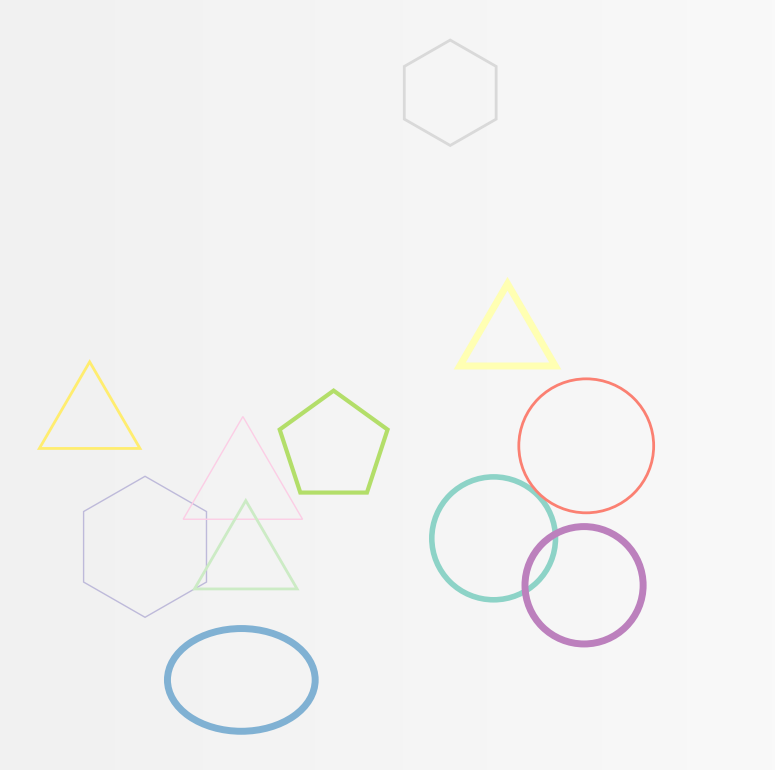[{"shape": "circle", "thickness": 2, "radius": 0.4, "center": [0.637, 0.301]}, {"shape": "triangle", "thickness": 2.5, "radius": 0.36, "center": [0.655, 0.56]}, {"shape": "hexagon", "thickness": 0.5, "radius": 0.46, "center": [0.187, 0.29]}, {"shape": "circle", "thickness": 1, "radius": 0.44, "center": [0.756, 0.421]}, {"shape": "oval", "thickness": 2.5, "radius": 0.48, "center": [0.311, 0.117]}, {"shape": "pentagon", "thickness": 1.5, "radius": 0.37, "center": [0.43, 0.42]}, {"shape": "triangle", "thickness": 0.5, "radius": 0.44, "center": [0.313, 0.37]}, {"shape": "hexagon", "thickness": 1, "radius": 0.34, "center": [0.581, 0.88]}, {"shape": "circle", "thickness": 2.5, "radius": 0.38, "center": [0.754, 0.24]}, {"shape": "triangle", "thickness": 1, "radius": 0.38, "center": [0.317, 0.273]}, {"shape": "triangle", "thickness": 1, "radius": 0.37, "center": [0.116, 0.455]}]